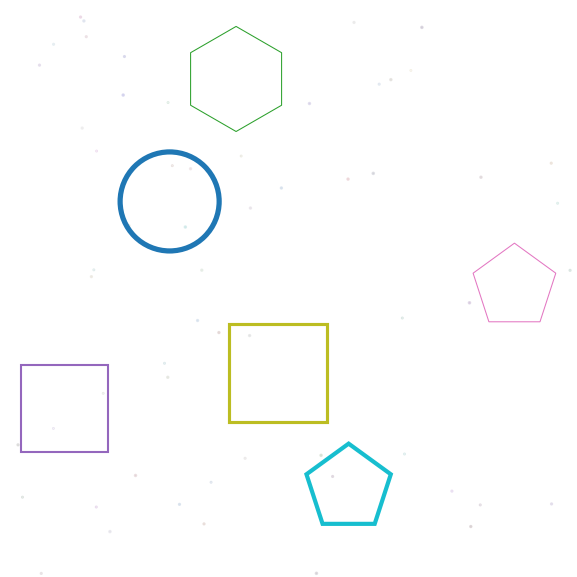[{"shape": "circle", "thickness": 2.5, "radius": 0.43, "center": [0.294, 0.65]}, {"shape": "hexagon", "thickness": 0.5, "radius": 0.45, "center": [0.409, 0.862]}, {"shape": "square", "thickness": 1, "radius": 0.38, "center": [0.112, 0.292]}, {"shape": "pentagon", "thickness": 0.5, "radius": 0.38, "center": [0.891, 0.503]}, {"shape": "square", "thickness": 1.5, "radius": 0.42, "center": [0.481, 0.353]}, {"shape": "pentagon", "thickness": 2, "radius": 0.38, "center": [0.604, 0.154]}]